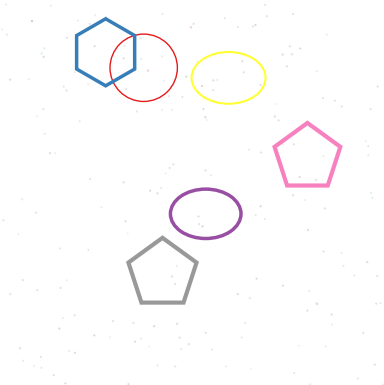[{"shape": "circle", "thickness": 1, "radius": 0.44, "center": [0.373, 0.824]}, {"shape": "hexagon", "thickness": 2.5, "radius": 0.44, "center": [0.274, 0.864]}, {"shape": "oval", "thickness": 2.5, "radius": 0.46, "center": [0.534, 0.445]}, {"shape": "oval", "thickness": 1.5, "radius": 0.48, "center": [0.594, 0.798]}, {"shape": "pentagon", "thickness": 3, "radius": 0.45, "center": [0.799, 0.591]}, {"shape": "pentagon", "thickness": 3, "radius": 0.47, "center": [0.422, 0.289]}]